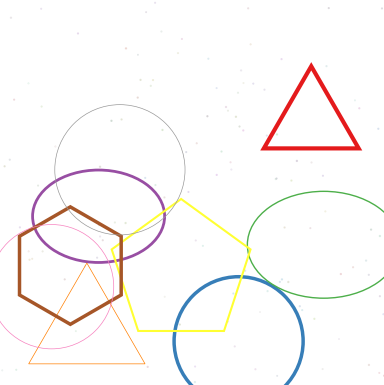[{"shape": "triangle", "thickness": 3, "radius": 0.71, "center": [0.808, 0.686]}, {"shape": "circle", "thickness": 2.5, "radius": 0.84, "center": [0.62, 0.114]}, {"shape": "oval", "thickness": 1, "radius": 0.99, "center": [0.841, 0.364]}, {"shape": "oval", "thickness": 2, "radius": 0.86, "center": [0.256, 0.438]}, {"shape": "triangle", "thickness": 0.5, "radius": 0.87, "center": [0.226, 0.142]}, {"shape": "pentagon", "thickness": 1.5, "radius": 0.95, "center": [0.47, 0.294]}, {"shape": "hexagon", "thickness": 2.5, "radius": 0.76, "center": [0.183, 0.31]}, {"shape": "circle", "thickness": 0.5, "radius": 0.81, "center": [0.134, 0.255]}, {"shape": "circle", "thickness": 0.5, "radius": 0.85, "center": [0.311, 0.559]}]